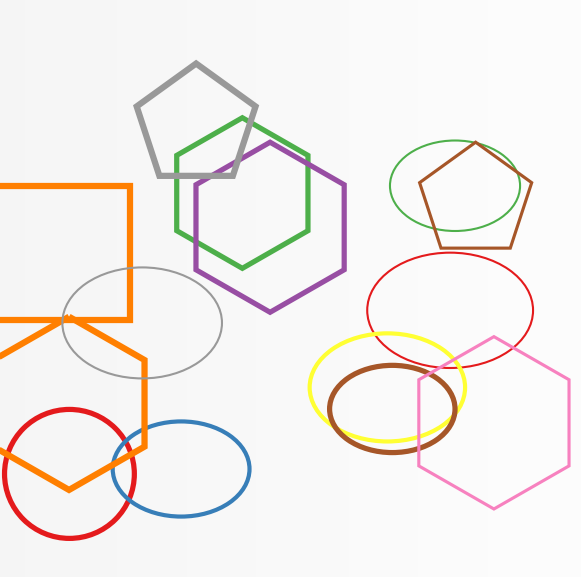[{"shape": "oval", "thickness": 1, "radius": 0.71, "center": [0.774, 0.462]}, {"shape": "circle", "thickness": 2.5, "radius": 0.56, "center": [0.119, 0.179]}, {"shape": "oval", "thickness": 2, "radius": 0.59, "center": [0.312, 0.187]}, {"shape": "hexagon", "thickness": 2.5, "radius": 0.65, "center": [0.417, 0.665]}, {"shape": "oval", "thickness": 1, "radius": 0.56, "center": [0.783, 0.677]}, {"shape": "hexagon", "thickness": 2.5, "radius": 0.74, "center": [0.465, 0.606]}, {"shape": "hexagon", "thickness": 3, "radius": 0.75, "center": [0.119, 0.301]}, {"shape": "square", "thickness": 3, "radius": 0.58, "center": [0.107, 0.562]}, {"shape": "oval", "thickness": 2, "radius": 0.67, "center": [0.666, 0.328]}, {"shape": "pentagon", "thickness": 1.5, "radius": 0.51, "center": [0.818, 0.651]}, {"shape": "oval", "thickness": 2.5, "radius": 0.54, "center": [0.675, 0.291]}, {"shape": "hexagon", "thickness": 1.5, "radius": 0.75, "center": [0.85, 0.267]}, {"shape": "oval", "thickness": 1, "radius": 0.69, "center": [0.245, 0.44]}, {"shape": "pentagon", "thickness": 3, "radius": 0.54, "center": [0.337, 0.782]}]